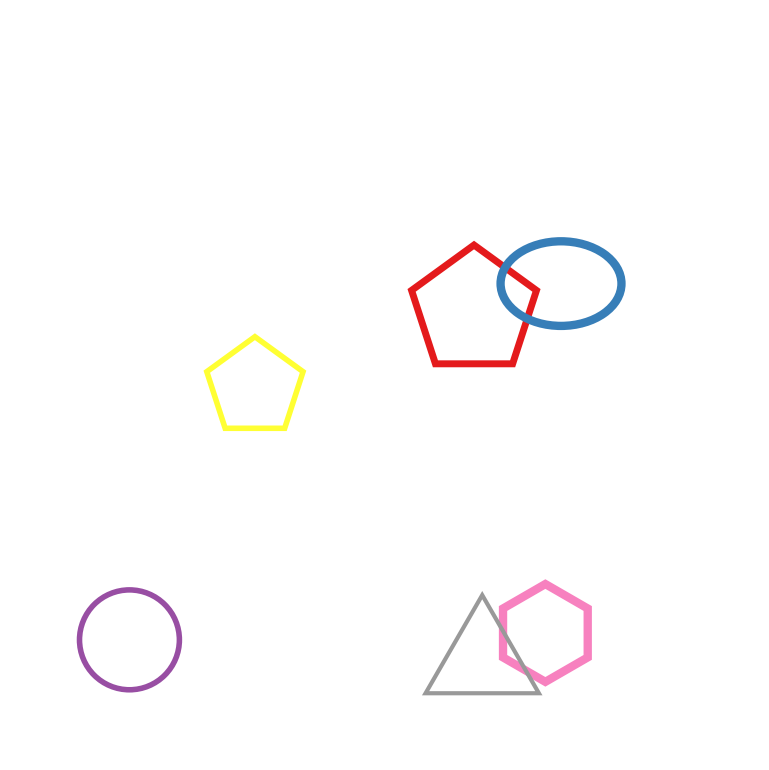[{"shape": "pentagon", "thickness": 2.5, "radius": 0.43, "center": [0.616, 0.597]}, {"shape": "oval", "thickness": 3, "radius": 0.39, "center": [0.729, 0.632]}, {"shape": "circle", "thickness": 2, "radius": 0.32, "center": [0.168, 0.169]}, {"shape": "pentagon", "thickness": 2, "radius": 0.33, "center": [0.331, 0.497]}, {"shape": "hexagon", "thickness": 3, "radius": 0.32, "center": [0.708, 0.178]}, {"shape": "triangle", "thickness": 1.5, "radius": 0.42, "center": [0.626, 0.142]}]